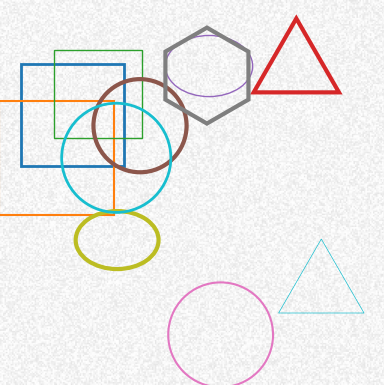[{"shape": "square", "thickness": 2, "radius": 0.67, "center": [0.189, 0.702]}, {"shape": "square", "thickness": 1.5, "radius": 0.75, "center": [0.148, 0.589]}, {"shape": "square", "thickness": 1, "radius": 0.57, "center": [0.254, 0.756]}, {"shape": "triangle", "thickness": 3, "radius": 0.64, "center": [0.77, 0.824]}, {"shape": "oval", "thickness": 1, "radius": 0.57, "center": [0.543, 0.828]}, {"shape": "circle", "thickness": 3, "radius": 0.6, "center": [0.364, 0.674]}, {"shape": "circle", "thickness": 1.5, "radius": 0.68, "center": [0.573, 0.13]}, {"shape": "hexagon", "thickness": 3, "radius": 0.62, "center": [0.537, 0.804]}, {"shape": "oval", "thickness": 3, "radius": 0.54, "center": [0.304, 0.376]}, {"shape": "circle", "thickness": 2, "radius": 0.71, "center": [0.302, 0.59]}, {"shape": "triangle", "thickness": 0.5, "radius": 0.64, "center": [0.835, 0.251]}]